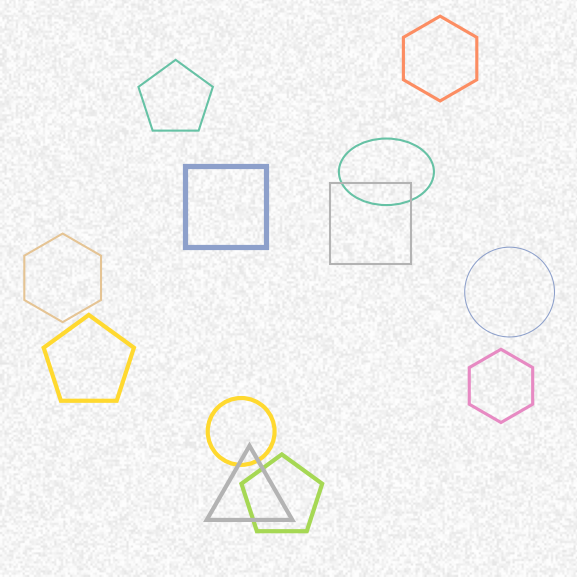[{"shape": "oval", "thickness": 1, "radius": 0.41, "center": [0.669, 0.702]}, {"shape": "pentagon", "thickness": 1, "radius": 0.34, "center": [0.304, 0.828]}, {"shape": "hexagon", "thickness": 1.5, "radius": 0.37, "center": [0.762, 0.898]}, {"shape": "circle", "thickness": 0.5, "radius": 0.39, "center": [0.882, 0.493]}, {"shape": "square", "thickness": 2.5, "radius": 0.35, "center": [0.391, 0.642]}, {"shape": "hexagon", "thickness": 1.5, "radius": 0.32, "center": [0.867, 0.331]}, {"shape": "pentagon", "thickness": 2, "radius": 0.37, "center": [0.488, 0.139]}, {"shape": "circle", "thickness": 2, "radius": 0.29, "center": [0.418, 0.252]}, {"shape": "pentagon", "thickness": 2, "radius": 0.41, "center": [0.154, 0.372]}, {"shape": "hexagon", "thickness": 1, "radius": 0.38, "center": [0.109, 0.518]}, {"shape": "square", "thickness": 1, "radius": 0.35, "center": [0.642, 0.612]}, {"shape": "triangle", "thickness": 2, "radius": 0.43, "center": [0.432, 0.142]}]